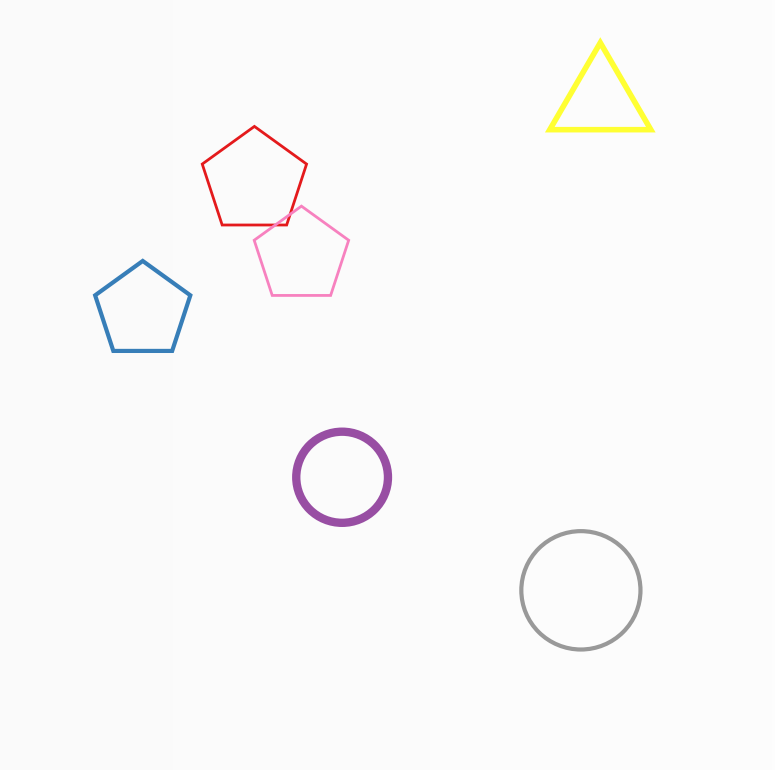[{"shape": "pentagon", "thickness": 1, "radius": 0.35, "center": [0.328, 0.765]}, {"shape": "pentagon", "thickness": 1.5, "radius": 0.32, "center": [0.184, 0.597]}, {"shape": "circle", "thickness": 3, "radius": 0.3, "center": [0.441, 0.38]}, {"shape": "triangle", "thickness": 2, "radius": 0.38, "center": [0.775, 0.869]}, {"shape": "pentagon", "thickness": 1, "radius": 0.32, "center": [0.389, 0.668]}, {"shape": "circle", "thickness": 1.5, "radius": 0.38, "center": [0.75, 0.233]}]